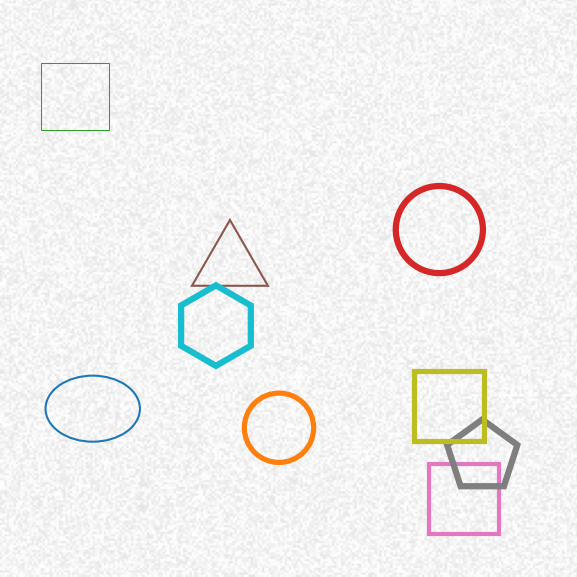[{"shape": "oval", "thickness": 1, "radius": 0.41, "center": [0.161, 0.291]}, {"shape": "circle", "thickness": 2.5, "radius": 0.3, "center": [0.483, 0.258]}, {"shape": "square", "thickness": 0.5, "radius": 0.29, "center": [0.13, 0.832]}, {"shape": "circle", "thickness": 3, "radius": 0.38, "center": [0.761, 0.602]}, {"shape": "triangle", "thickness": 1, "radius": 0.38, "center": [0.398, 0.542]}, {"shape": "square", "thickness": 2, "radius": 0.3, "center": [0.803, 0.136]}, {"shape": "pentagon", "thickness": 3, "radius": 0.32, "center": [0.835, 0.209]}, {"shape": "square", "thickness": 2.5, "radius": 0.3, "center": [0.778, 0.297]}, {"shape": "hexagon", "thickness": 3, "radius": 0.35, "center": [0.374, 0.435]}]